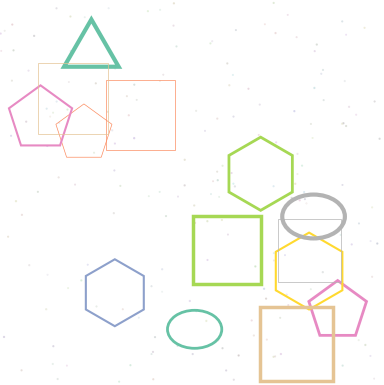[{"shape": "triangle", "thickness": 3, "radius": 0.41, "center": [0.237, 0.868]}, {"shape": "oval", "thickness": 2, "radius": 0.35, "center": [0.506, 0.145]}, {"shape": "pentagon", "thickness": 0.5, "radius": 0.38, "center": [0.218, 0.654]}, {"shape": "square", "thickness": 0.5, "radius": 0.45, "center": [0.365, 0.701]}, {"shape": "hexagon", "thickness": 1.5, "radius": 0.43, "center": [0.298, 0.24]}, {"shape": "pentagon", "thickness": 2, "radius": 0.39, "center": [0.877, 0.193]}, {"shape": "pentagon", "thickness": 1.5, "radius": 0.43, "center": [0.105, 0.692]}, {"shape": "square", "thickness": 2.5, "radius": 0.44, "center": [0.59, 0.352]}, {"shape": "hexagon", "thickness": 2, "radius": 0.48, "center": [0.677, 0.549]}, {"shape": "hexagon", "thickness": 1.5, "radius": 0.5, "center": [0.803, 0.296]}, {"shape": "square", "thickness": 0.5, "radius": 0.46, "center": [0.189, 0.743]}, {"shape": "square", "thickness": 2.5, "radius": 0.48, "center": [0.77, 0.107]}, {"shape": "square", "thickness": 0.5, "radius": 0.41, "center": [0.803, 0.35]}, {"shape": "oval", "thickness": 3, "radius": 0.41, "center": [0.814, 0.438]}]